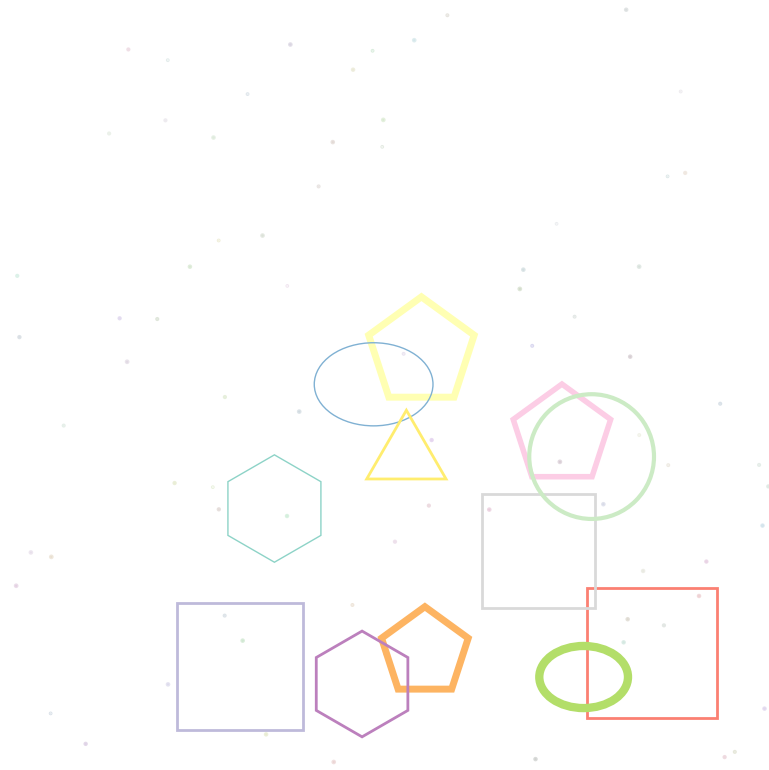[{"shape": "hexagon", "thickness": 0.5, "radius": 0.35, "center": [0.356, 0.34]}, {"shape": "pentagon", "thickness": 2.5, "radius": 0.36, "center": [0.547, 0.542]}, {"shape": "square", "thickness": 1, "radius": 0.41, "center": [0.312, 0.134]}, {"shape": "square", "thickness": 1, "radius": 0.42, "center": [0.847, 0.153]}, {"shape": "oval", "thickness": 0.5, "radius": 0.39, "center": [0.485, 0.501]}, {"shape": "pentagon", "thickness": 2.5, "radius": 0.3, "center": [0.552, 0.153]}, {"shape": "oval", "thickness": 3, "radius": 0.29, "center": [0.758, 0.121]}, {"shape": "pentagon", "thickness": 2, "radius": 0.33, "center": [0.73, 0.435]}, {"shape": "square", "thickness": 1, "radius": 0.37, "center": [0.699, 0.284]}, {"shape": "hexagon", "thickness": 1, "radius": 0.34, "center": [0.47, 0.112]}, {"shape": "circle", "thickness": 1.5, "radius": 0.41, "center": [0.768, 0.407]}, {"shape": "triangle", "thickness": 1, "radius": 0.3, "center": [0.528, 0.408]}]